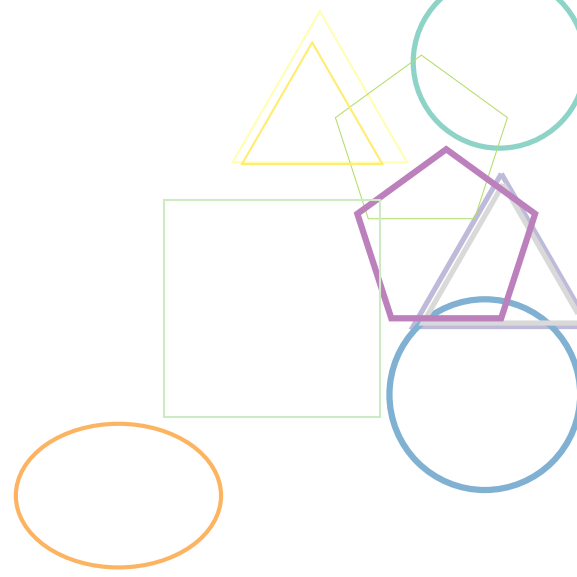[{"shape": "circle", "thickness": 2.5, "radius": 0.75, "center": [0.865, 0.892]}, {"shape": "triangle", "thickness": 1, "radius": 0.87, "center": [0.554, 0.805]}, {"shape": "triangle", "thickness": 2.5, "radius": 0.88, "center": [0.868, 0.522]}, {"shape": "circle", "thickness": 3, "radius": 0.83, "center": [0.84, 0.316]}, {"shape": "oval", "thickness": 2, "radius": 0.89, "center": [0.205, 0.141]}, {"shape": "pentagon", "thickness": 0.5, "radius": 0.78, "center": [0.73, 0.747]}, {"shape": "triangle", "thickness": 2.5, "radius": 0.8, "center": [0.871, 0.52]}, {"shape": "pentagon", "thickness": 3, "radius": 0.81, "center": [0.773, 0.579]}, {"shape": "square", "thickness": 1, "radius": 0.94, "center": [0.471, 0.465]}, {"shape": "triangle", "thickness": 1, "radius": 0.7, "center": [0.541, 0.785]}]